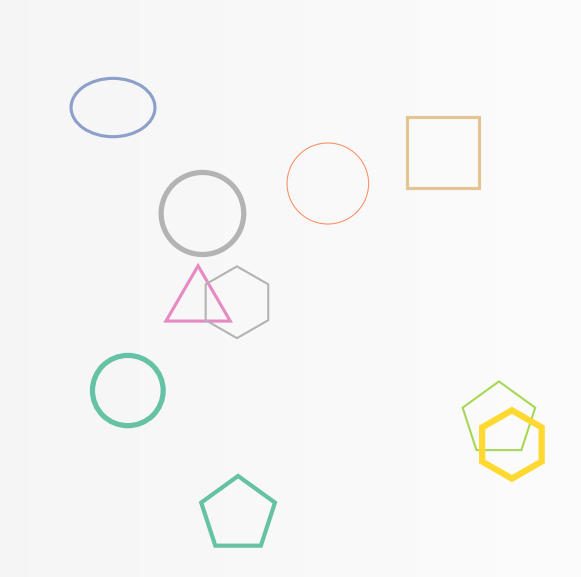[{"shape": "circle", "thickness": 2.5, "radius": 0.3, "center": [0.22, 0.323]}, {"shape": "pentagon", "thickness": 2, "radius": 0.33, "center": [0.41, 0.108]}, {"shape": "circle", "thickness": 0.5, "radius": 0.35, "center": [0.564, 0.681]}, {"shape": "oval", "thickness": 1.5, "radius": 0.36, "center": [0.194, 0.813]}, {"shape": "triangle", "thickness": 1.5, "radius": 0.32, "center": [0.341, 0.475]}, {"shape": "pentagon", "thickness": 1, "radius": 0.33, "center": [0.858, 0.273]}, {"shape": "hexagon", "thickness": 3, "radius": 0.3, "center": [0.881, 0.229]}, {"shape": "square", "thickness": 1.5, "radius": 0.31, "center": [0.762, 0.736]}, {"shape": "circle", "thickness": 2.5, "radius": 0.36, "center": [0.348, 0.629]}, {"shape": "hexagon", "thickness": 1, "radius": 0.31, "center": [0.408, 0.476]}]